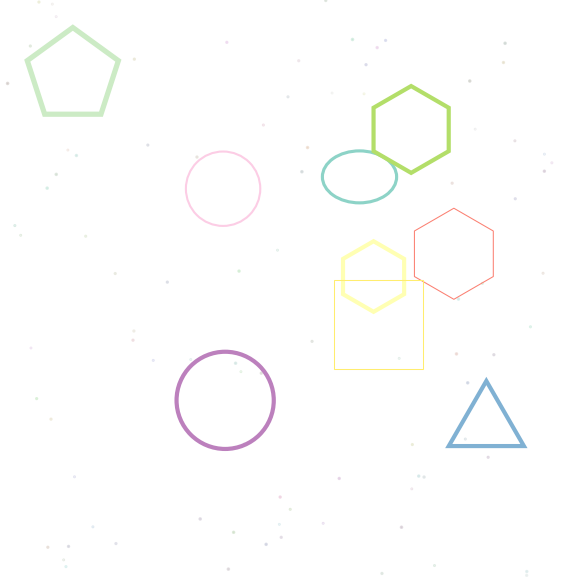[{"shape": "oval", "thickness": 1.5, "radius": 0.32, "center": [0.623, 0.693]}, {"shape": "hexagon", "thickness": 2, "radius": 0.31, "center": [0.647, 0.52]}, {"shape": "hexagon", "thickness": 0.5, "radius": 0.39, "center": [0.786, 0.56]}, {"shape": "triangle", "thickness": 2, "radius": 0.38, "center": [0.842, 0.264]}, {"shape": "hexagon", "thickness": 2, "radius": 0.38, "center": [0.712, 0.775]}, {"shape": "circle", "thickness": 1, "radius": 0.32, "center": [0.386, 0.672]}, {"shape": "circle", "thickness": 2, "radius": 0.42, "center": [0.39, 0.306]}, {"shape": "pentagon", "thickness": 2.5, "radius": 0.41, "center": [0.126, 0.868]}, {"shape": "square", "thickness": 0.5, "radius": 0.38, "center": [0.656, 0.438]}]